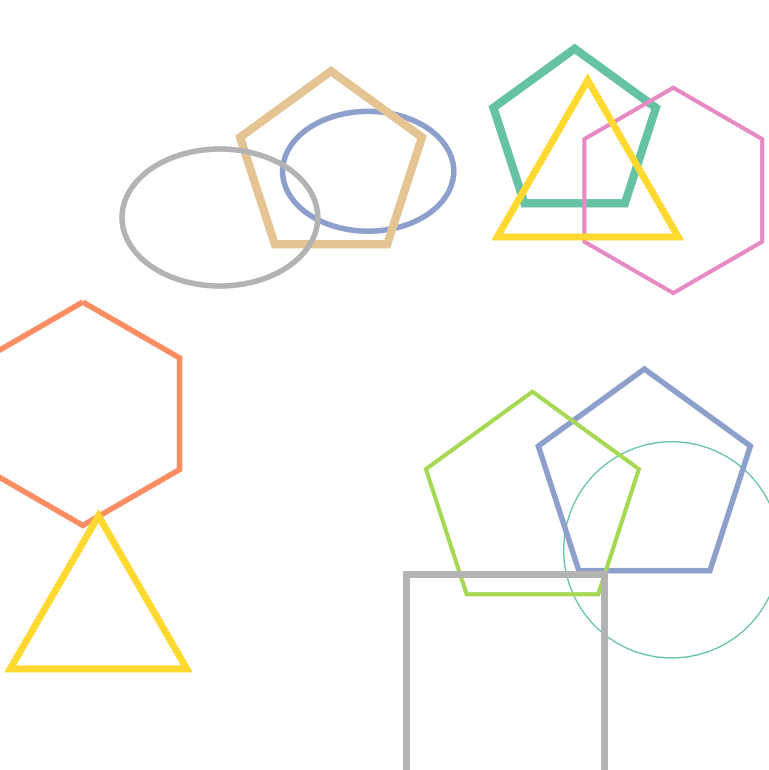[{"shape": "circle", "thickness": 0.5, "radius": 0.7, "center": [0.872, 0.286]}, {"shape": "pentagon", "thickness": 3, "radius": 0.55, "center": [0.746, 0.826]}, {"shape": "hexagon", "thickness": 2, "radius": 0.73, "center": [0.108, 0.463]}, {"shape": "pentagon", "thickness": 2, "radius": 0.72, "center": [0.837, 0.376]}, {"shape": "oval", "thickness": 2, "radius": 0.56, "center": [0.478, 0.778]}, {"shape": "hexagon", "thickness": 1.5, "radius": 0.67, "center": [0.874, 0.753]}, {"shape": "pentagon", "thickness": 1.5, "radius": 0.73, "center": [0.691, 0.346]}, {"shape": "triangle", "thickness": 2.5, "radius": 0.66, "center": [0.128, 0.198]}, {"shape": "triangle", "thickness": 2.5, "radius": 0.68, "center": [0.763, 0.76]}, {"shape": "pentagon", "thickness": 3, "radius": 0.62, "center": [0.43, 0.783]}, {"shape": "square", "thickness": 2.5, "radius": 0.64, "center": [0.656, 0.126]}, {"shape": "oval", "thickness": 2, "radius": 0.64, "center": [0.286, 0.718]}]